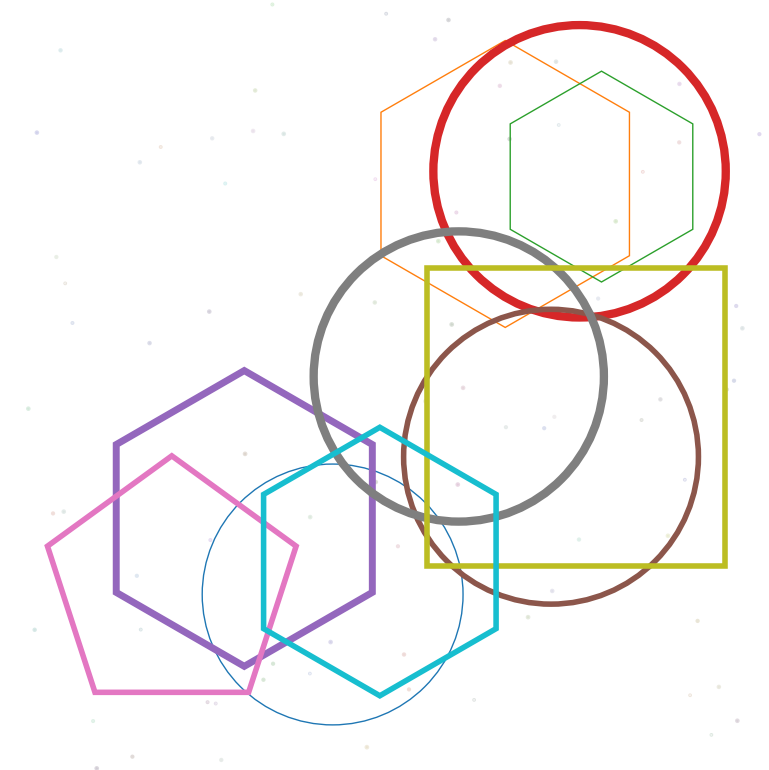[{"shape": "circle", "thickness": 0.5, "radius": 0.85, "center": [0.432, 0.228]}, {"shape": "hexagon", "thickness": 0.5, "radius": 0.93, "center": [0.656, 0.761]}, {"shape": "hexagon", "thickness": 0.5, "radius": 0.68, "center": [0.781, 0.771]}, {"shape": "circle", "thickness": 3, "radius": 0.95, "center": [0.753, 0.778]}, {"shape": "hexagon", "thickness": 2.5, "radius": 0.96, "center": [0.317, 0.327]}, {"shape": "circle", "thickness": 2, "radius": 0.96, "center": [0.716, 0.407]}, {"shape": "pentagon", "thickness": 2, "radius": 0.85, "center": [0.223, 0.238]}, {"shape": "circle", "thickness": 3, "radius": 0.94, "center": [0.596, 0.511]}, {"shape": "square", "thickness": 2, "radius": 0.97, "center": [0.748, 0.458]}, {"shape": "hexagon", "thickness": 2, "radius": 0.87, "center": [0.493, 0.271]}]